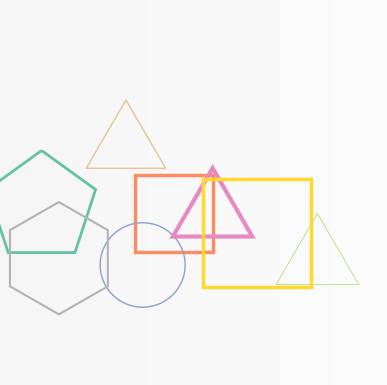[{"shape": "pentagon", "thickness": 2, "radius": 0.73, "center": [0.107, 0.463]}, {"shape": "square", "thickness": 2.5, "radius": 0.5, "center": [0.449, 0.445]}, {"shape": "circle", "thickness": 1, "radius": 0.55, "center": [0.368, 0.312]}, {"shape": "triangle", "thickness": 3, "radius": 0.59, "center": [0.549, 0.445]}, {"shape": "triangle", "thickness": 0.5, "radius": 0.61, "center": [0.819, 0.323]}, {"shape": "square", "thickness": 2.5, "radius": 0.7, "center": [0.663, 0.394]}, {"shape": "triangle", "thickness": 1, "radius": 0.59, "center": [0.325, 0.622]}, {"shape": "hexagon", "thickness": 1.5, "radius": 0.73, "center": [0.152, 0.329]}]